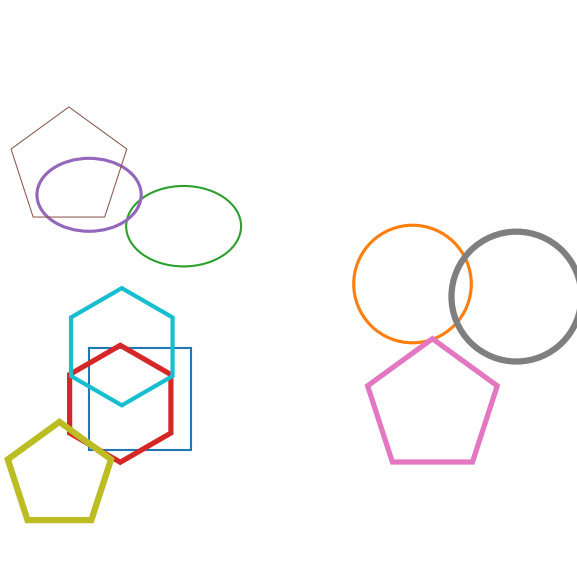[{"shape": "square", "thickness": 1, "radius": 0.44, "center": [0.243, 0.308]}, {"shape": "circle", "thickness": 1.5, "radius": 0.51, "center": [0.714, 0.507]}, {"shape": "oval", "thickness": 1, "radius": 0.5, "center": [0.318, 0.607]}, {"shape": "hexagon", "thickness": 2.5, "radius": 0.51, "center": [0.208, 0.3]}, {"shape": "oval", "thickness": 1.5, "radius": 0.45, "center": [0.154, 0.662]}, {"shape": "pentagon", "thickness": 0.5, "radius": 0.53, "center": [0.119, 0.709]}, {"shape": "pentagon", "thickness": 2.5, "radius": 0.59, "center": [0.749, 0.295]}, {"shape": "circle", "thickness": 3, "radius": 0.56, "center": [0.894, 0.486]}, {"shape": "pentagon", "thickness": 3, "radius": 0.47, "center": [0.103, 0.175]}, {"shape": "hexagon", "thickness": 2, "radius": 0.51, "center": [0.211, 0.399]}]